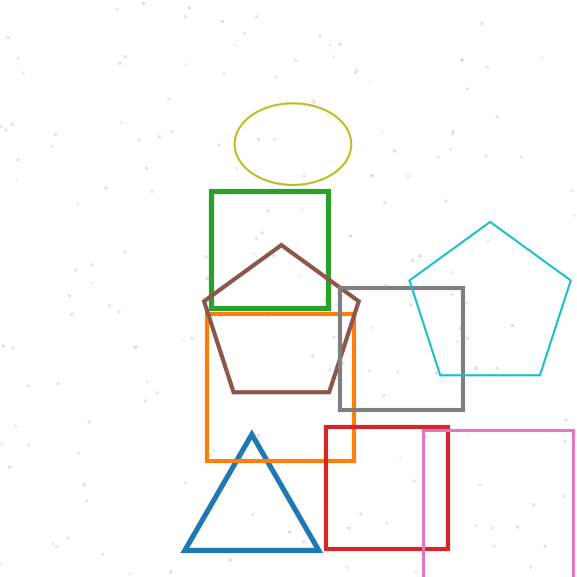[{"shape": "triangle", "thickness": 2.5, "radius": 0.67, "center": [0.436, 0.113]}, {"shape": "square", "thickness": 2, "radius": 0.64, "center": [0.486, 0.329]}, {"shape": "square", "thickness": 2.5, "radius": 0.51, "center": [0.467, 0.566]}, {"shape": "square", "thickness": 2, "radius": 0.53, "center": [0.67, 0.154]}, {"shape": "pentagon", "thickness": 2, "radius": 0.7, "center": [0.487, 0.434]}, {"shape": "square", "thickness": 1.5, "radius": 0.65, "center": [0.863, 0.125]}, {"shape": "square", "thickness": 2, "radius": 0.53, "center": [0.696, 0.394]}, {"shape": "oval", "thickness": 1, "radius": 0.5, "center": [0.507, 0.75]}, {"shape": "pentagon", "thickness": 1, "radius": 0.73, "center": [0.849, 0.468]}]